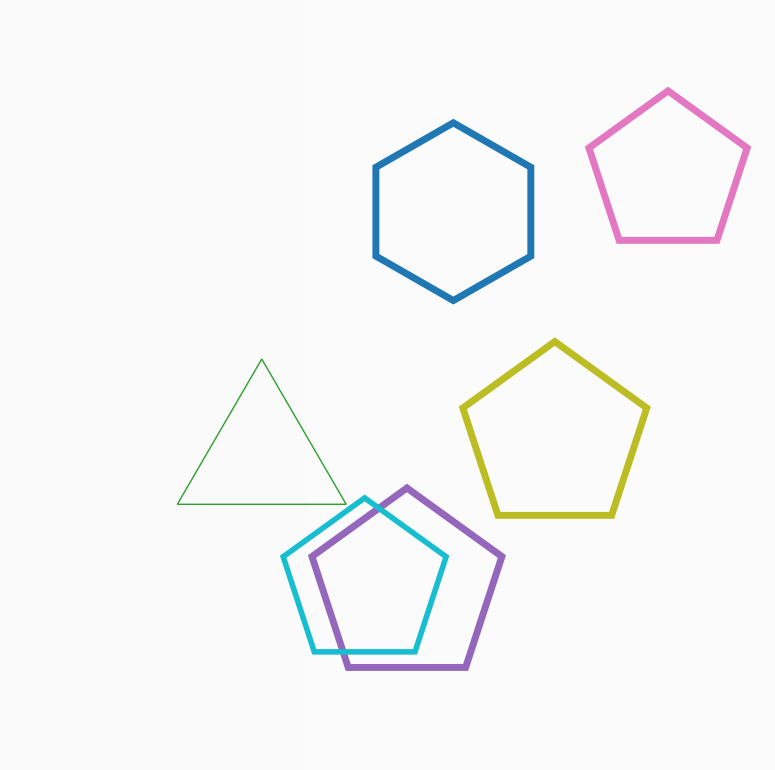[{"shape": "hexagon", "thickness": 2.5, "radius": 0.58, "center": [0.585, 0.725]}, {"shape": "triangle", "thickness": 0.5, "radius": 0.63, "center": [0.338, 0.408]}, {"shape": "pentagon", "thickness": 2.5, "radius": 0.64, "center": [0.525, 0.237]}, {"shape": "pentagon", "thickness": 2.5, "radius": 0.54, "center": [0.862, 0.775]}, {"shape": "pentagon", "thickness": 2.5, "radius": 0.62, "center": [0.716, 0.432]}, {"shape": "pentagon", "thickness": 2, "radius": 0.55, "center": [0.471, 0.243]}]